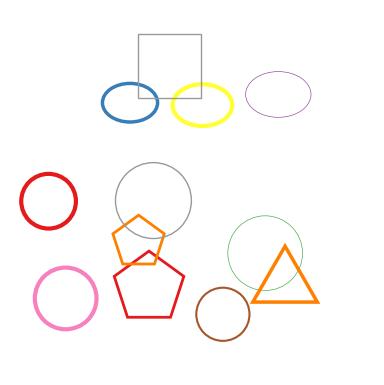[{"shape": "pentagon", "thickness": 2, "radius": 0.48, "center": [0.387, 0.253]}, {"shape": "circle", "thickness": 3, "radius": 0.36, "center": [0.126, 0.477]}, {"shape": "oval", "thickness": 2.5, "radius": 0.36, "center": [0.338, 0.733]}, {"shape": "circle", "thickness": 0.5, "radius": 0.49, "center": [0.689, 0.342]}, {"shape": "oval", "thickness": 0.5, "radius": 0.42, "center": [0.723, 0.755]}, {"shape": "pentagon", "thickness": 2, "radius": 0.35, "center": [0.36, 0.371]}, {"shape": "triangle", "thickness": 2.5, "radius": 0.48, "center": [0.74, 0.264]}, {"shape": "oval", "thickness": 3, "radius": 0.39, "center": [0.526, 0.727]}, {"shape": "circle", "thickness": 1.5, "radius": 0.35, "center": [0.579, 0.184]}, {"shape": "circle", "thickness": 3, "radius": 0.4, "center": [0.171, 0.225]}, {"shape": "circle", "thickness": 1, "radius": 0.49, "center": [0.399, 0.479]}, {"shape": "square", "thickness": 1, "radius": 0.41, "center": [0.44, 0.829]}]